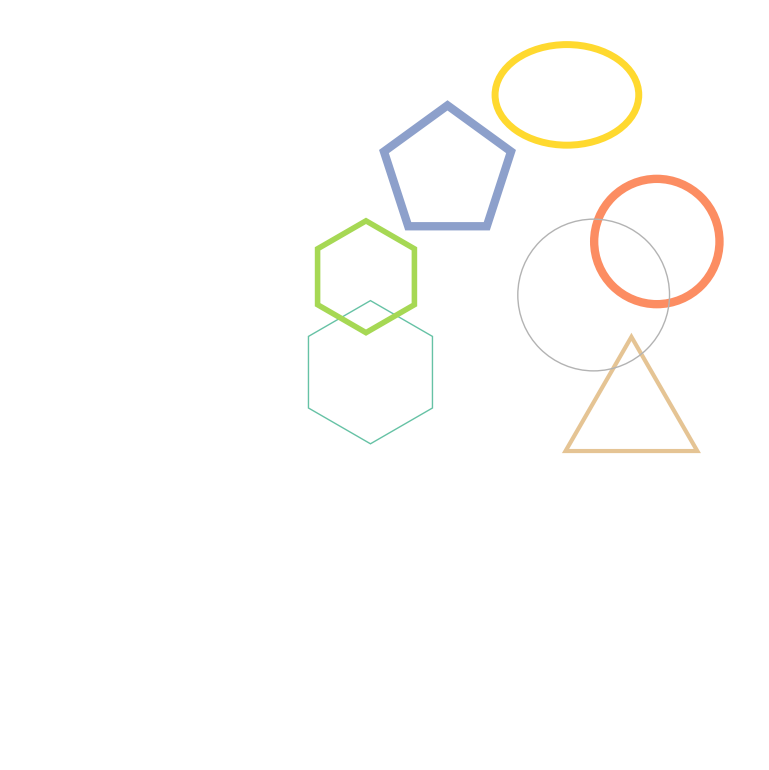[{"shape": "hexagon", "thickness": 0.5, "radius": 0.46, "center": [0.481, 0.517]}, {"shape": "circle", "thickness": 3, "radius": 0.41, "center": [0.853, 0.686]}, {"shape": "pentagon", "thickness": 3, "radius": 0.43, "center": [0.581, 0.776]}, {"shape": "hexagon", "thickness": 2, "radius": 0.36, "center": [0.475, 0.641]}, {"shape": "oval", "thickness": 2.5, "radius": 0.47, "center": [0.736, 0.877]}, {"shape": "triangle", "thickness": 1.5, "radius": 0.49, "center": [0.82, 0.464]}, {"shape": "circle", "thickness": 0.5, "radius": 0.49, "center": [0.771, 0.617]}]